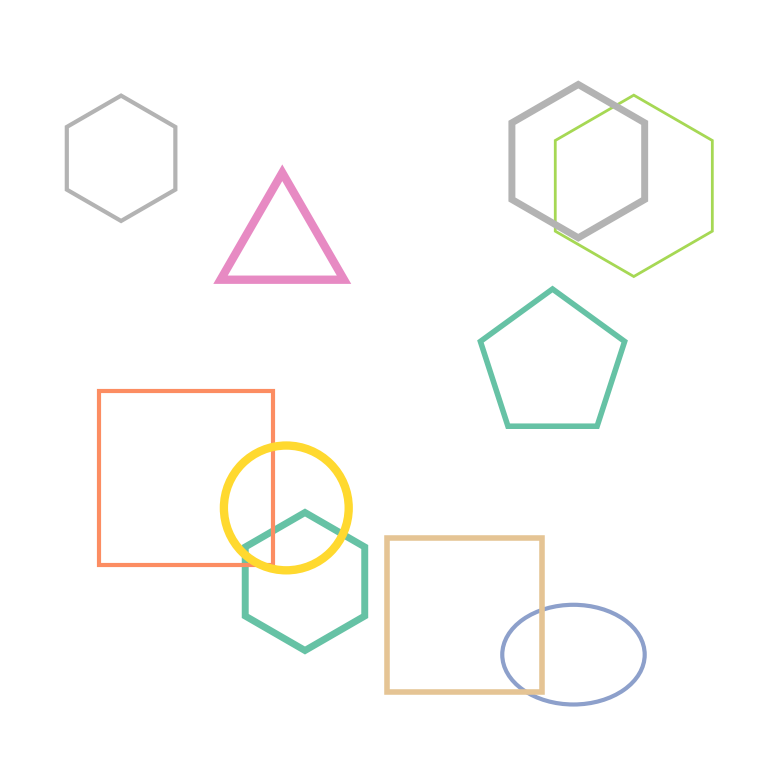[{"shape": "pentagon", "thickness": 2, "radius": 0.49, "center": [0.718, 0.526]}, {"shape": "hexagon", "thickness": 2.5, "radius": 0.45, "center": [0.396, 0.245]}, {"shape": "square", "thickness": 1.5, "radius": 0.57, "center": [0.242, 0.379]}, {"shape": "oval", "thickness": 1.5, "radius": 0.46, "center": [0.745, 0.15]}, {"shape": "triangle", "thickness": 3, "radius": 0.46, "center": [0.367, 0.683]}, {"shape": "hexagon", "thickness": 1, "radius": 0.59, "center": [0.823, 0.759]}, {"shape": "circle", "thickness": 3, "radius": 0.41, "center": [0.372, 0.34]}, {"shape": "square", "thickness": 2, "radius": 0.5, "center": [0.603, 0.201]}, {"shape": "hexagon", "thickness": 2.5, "radius": 0.5, "center": [0.751, 0.791]}, {"shape": "hexagon", "thickness": 1.5, "radius": 0.41, "center": [0.157, 0.794]}]